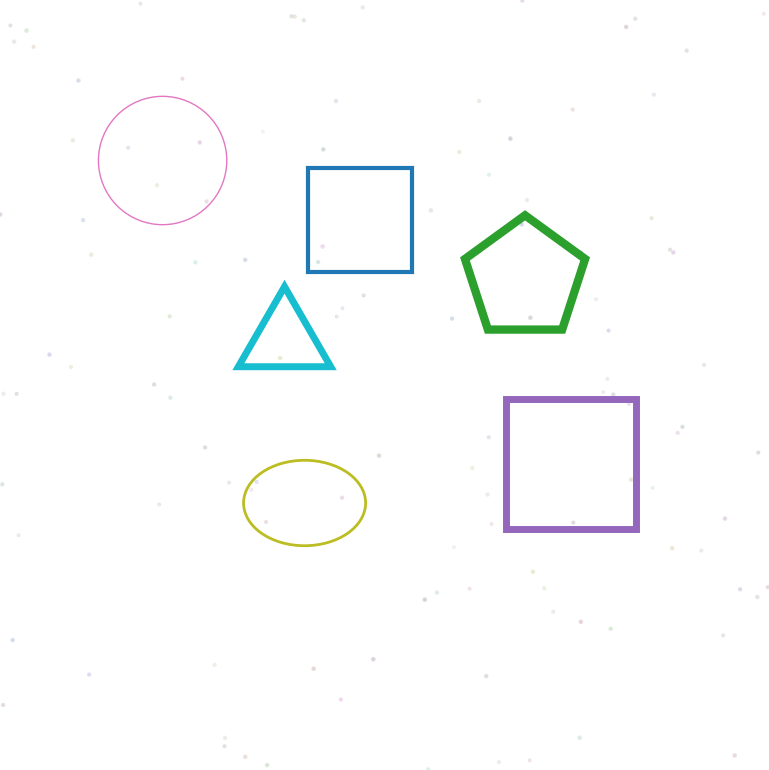[{"shape": "square", "thickness": 1.5, "radius": 0.34, "center": [0.468, 0.714]}, {"shape": "pentagon", "thickness": 3, "radius": 0.41, "center": [0.682, 0.638]}, {"shape": "square", "thickness": 2.5, "radius": 0.42, "center": [0.741, 0.397]}, {"shape": "circle", "thickness": 0.5, "radius": 0.42, "center": [0.211, 0.792]}, {"shape": "oval", "thickness": 1, "radius": 0.4, "center": [0.396, 0.347]}, {"shape": "triangle", "thickness": 2.5, "radius": 0.35, "center": [0.37, 0.558]}]